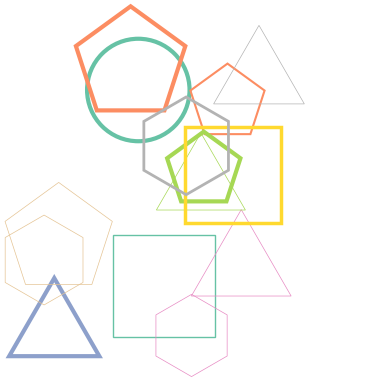[{"shape": "square", "thickness": 1, "radius": 0.66, "center": [0.427, 0.258]}, {"shape": "circle", "thickness": 3, "radius": 0.67, "center": [0.359, 0.766]}, {"shape": "pentagon", "thickness": 3, "radius": 0.75, "center": [0.339, 0.834]}, {"shape": "pentagon", "thickness": 1.5, "radius": 0.51, "center": [0.591, 0.734]}, {"shape": "triangle", "thickness": 3, "radius": 0.68, "center": [0.141, 0.142]}, {"shape": "triangle", "thickness": 0.5, "radius": 0.75, "center": [0.627, 0.306]}, {"shape": "hexagon", "thickness": 0.5, "radius": 0.53, "center": [0.498, 0.129]}, {"shape": "pentagon", "thickness": 3, "radius": 0.5, "center": [0.529, 0.558]}, {"shape": "triangle", "thickness": 0.5, "radius": 0.67, "center": [0.522, 0.521]}, {"shape": "square", "thickness": 2.5, "radius": 0.62, "center": [0.604, 0.547]}, {"shape": "pentagon", "thickness": 0.5, "radius": 0.73, "center": [0.152, 0.38]}, {"shape": "hexagon", "thickness": 0.5, "radius": 0.58, "center": [0.115, 0.325]}, {"shape": "triangle", "thickness": 0.5, "radius": 0.68, "center": [0.673, 0.798]}, {"shape": "hexagon", "thickness": 2, "radius": 0.63, "center": [0.484, 0.621]}]